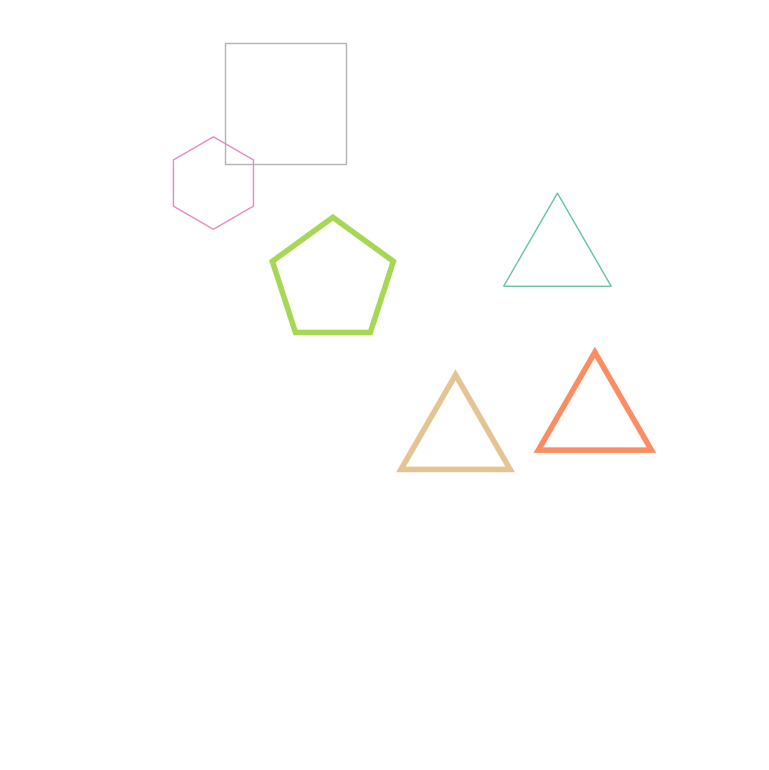[{"shape": "triangle", "thickness": 0.5, "radius": 0.4, "center": [0.724, 0.669]}, {"shape": "triangle", "thickness": 2, "radius": 0.42, "center": [0.773, 0.458]}, {"shape": "hexagon", "thickness": 0.5, "radius": 0.3, "center": [0.277, 0.762]}, {"shape": "pentagon", "thickness": 2, "radius": 0.41, "center": [0.432, 0.635]}, {"shape": "triangle", "thickness": 2, "radius": 0.41, "center": [0.592, 0.431]}, {"shape": "square", "thickness": 0.5, "radius": 0.39, "center": [0.371, 0.865]}]